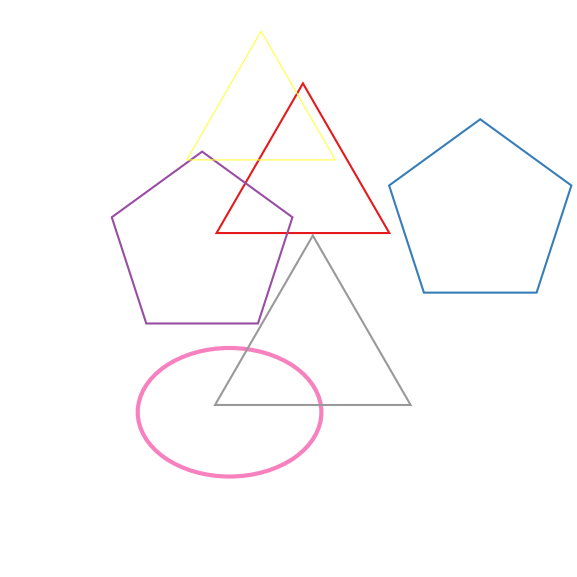[{"shape": "triangle", "thickness": 1, "radius": 0.86, "center": [0.525, 0.682]}, {"shape": "pentagon", "thickness": 1, "radius": 0.83, "center": [0.832, 0.627]}, {"shape": "pentagon", "thickness": 1, "radius": 0.82, "center": [0.35, 0.572]}, {"shape": "triangle", "thickness": 0.5, "radius": 0.74, "center": [0.452, 0.796]}, {"shape": "oval", "thickness": 2, "radius": 0.79, "center": [0.398, 0.285]}, {"shape": "triangle", "thickness": 1, "radius": 0.98, "center": [0.542, 0.396]}]